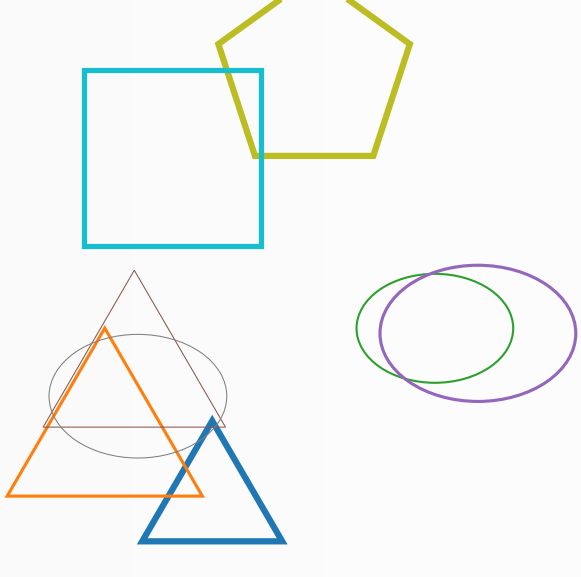[{"shape": "triangle", "thickness": 3, "radius": 0.7, "center": [0.365, 0.131]}, {"shape": "triangle", "thickness": 1.5, "radius": 0.97, "center": [0.18, 0.237]}, {"shape": "oval", "thickness": 1, "radius": 0.67, "center": [0.748, 0.431]}, {"shape": "oval", "thickness": 1.5, "radius": 0.84, "center": [0.822, 0.422]}, {"shape": "triangle", "thickness": 0.5, "radius": 0.91, "center": [0.231, 0.35]}, {"shape": "oval", "thickness": 0.5, "radius": 0.76, "center": [0.237, 0.313]}, {"shape": "pentagon", "thickness": 3, "radius": 0.87, "center": [0.54, 0.869]}, {"shape": "square", "thickness": 2.5, "radius": 0.76, "center": [0.297, 0.726]}]